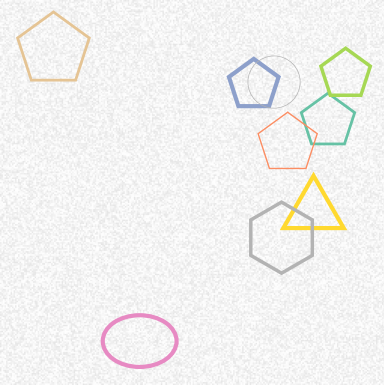[{"shape": "pentagon", "thickness": 2, "radius": 0.36, "center": [0.852, 0.685]}, {"shape": "pentagon", "thickness": 1, "radius": 0.4, "center": [0.747, 0.628]}, {"shape": "pentagon", "thickness": 3, "radius": 0.34, "center": [0.659, 0.779]}, {"shape": "oval", "thickness": 3, "radius": 0.48, "center": [0.363, 0.114]}, {"shape": "pentagon", "thickness": 2.5, "radius": 0.34, "center": [0.898, 0.807]}, {"shape": "triangle", "thickness": 3, "radius": 0.45, "center": [0.814, 0.453]}, {"shape": "pentagon", "thickness": 2, "radius": 0.49, "center": [0.139, 0.871]}, {"shape": "hexagon", "thickness": 2.5, "radius": 0.46, "center": [0.731, 0.383]}, {"shape": "circle", "thickness": 0.5, "radius": 0.34, "center": [0.712, 0.787]}]